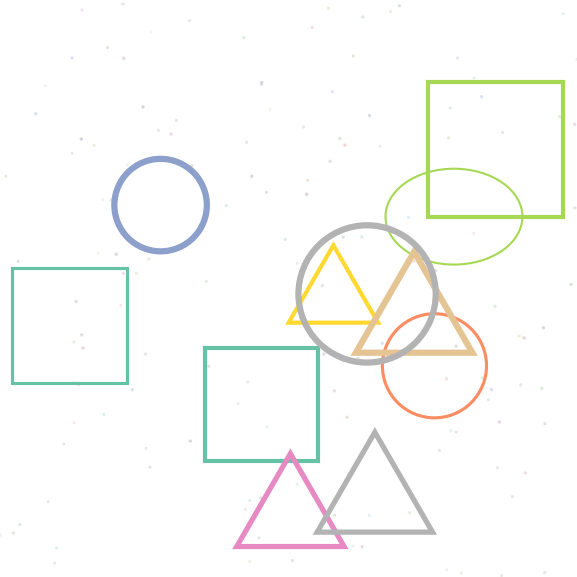[{"shape": "square", "thickness": 2, "radius": 0.49, "center": [0.453, 0.298]}, {"shape": "square", "thickness": 1.5, "radius": 0.5, "center": [0.12, 0.436]}, {"shape": "circle", "thickness": 1.5, "radius": 0.45, "center": [0.752, 0.366]}, {"shape": "circle", "thickness": 3, "radius": 0.4, "center": [0.278, 0.644]}, {"shape": "triangle", "thickness": 2.5, "radius": 0.54, "center": [0.503, 0.106]}, {"shape": "oval", "thickness": 1, "radius": 0.59, "center": [0.786, 0.624]}, {"shape": "square", "thickness": 2, "radius": 0.59, "center": [0.859, 0.741]}, {"shape": "triangle", "thickness": 2, "radius": 0.45, "center": [0.577, 0.485]}, {"shape": "triangle", "thickness": 3, "radius": 0.58, "center": [0.717, 0.447]}, {"shape": "triangle", "thickness": 2.5, "radius": 0.58, "center": [0.649, 0.135]}, {"shape": "circle", "thickness": 3, "radius": 0.59, "center": [0.636, 0.49]}]